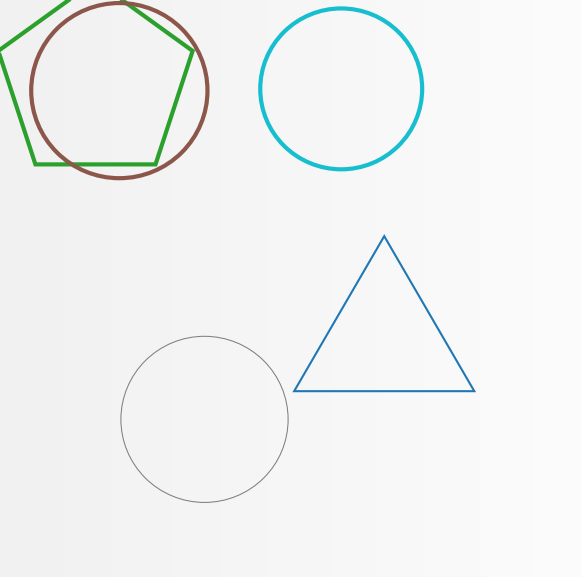[{"shape": "triangle", "thickness": 1, "radius": 0.89, "center": [0.661, 0.411]}, {"shape": "pentagon", "thickness": 2, "radius": 0.88, "center": [0.164, 0.857]}, {"shape": "circle", "thickness": 2, "radius": 0.76, "center": [0.205, 0.842]}, {"shape": "circle", "thickness": 0.5, "radius": 0.72, "center": [0.352, 0.273]}, {"shape": "circle", "thickness": 2, "radius": 0.7, "center": [0.587, 0.845]}]